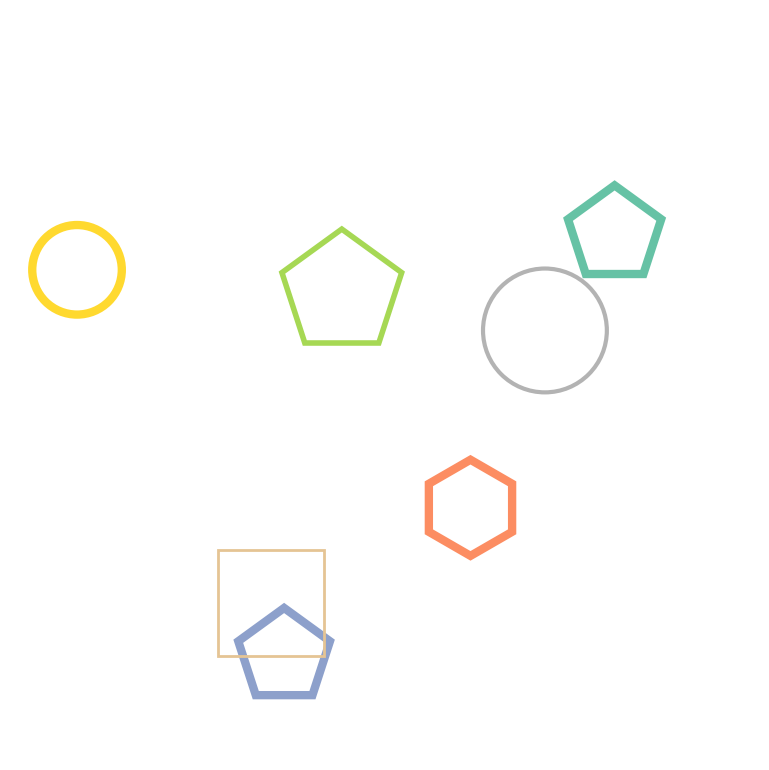[{"shape": "pentagon", "thickness": 3, "radius": 0.32, "center": [0.798, 0.696]}, {"shape": "hexagon", "thickness": 3, "radius": 0.31, "center": [0.611, 0.341]}, {"shape": "pentagon", "thickness": 3, "radius": 0.31, "center": [0.369, 0.148]}, {"shape": "pentagon", "thickness": 2, "radius": 0.41, "center": [0.444, 0.621]}, {"shape": "circle", "thickness": 3, "radius": 0.29, "center": [0.1, 0.65]}, {"shape": "square", "thickness": 1, "radius": 0.35, "center": [0.352, 0.217]}, {"shape": "circle", "thickness": 1.5, "radius": 0.4, "center": [0.708, 0.571]}]